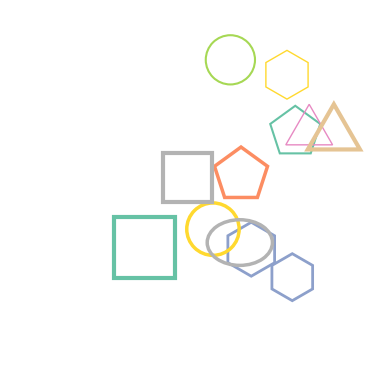[{"shape": "square", "thickness": 3, "radius": 0.4, "center": [0.376, 0.356]}, {"shape": "pentagon", "thickness": 1.5, "radius": 0.34, "center": [0.767, 0.657]}, {"shape": "pentagon", "thickness": 2.5, "radius": 0.36, "center": [0.626, 0.546]}, {"shape": "hexagon", "thickness": 2, "radius": 0.35, "center": [0.653, 0.353]}, {"shape": "hexagon", "thickness": 2, "radius": 0.31, "center": [0.759, 0.28]}, {"shape": "triangle", "thickness": 1, "radius": 0.35, "center": [0.803, 0.659]}, {"shape": "circle", "thickness": 1.5, "radius": 0.32, "center": [0.598, 0.845]}, {"shape": "circle", "thickness": 2.5, "radius": 0.34, "center": [0.553, 0.405]}, {"shape": "hexagon", "thickness": 1, "radius": 0.32, "center": [0.745, 0.806]}, {"shape": "triangle", "thickness": 3, "radius": 0.39, "center": [0.867, 0.651]}, {"shape": "square", "thickness": 3, "radius": 0.32, "center": [0.488, 0.54]}, {"shape": "oval", "thickness": 2.5, "radius": 0.42, "center": [0.623, 0.37]}]